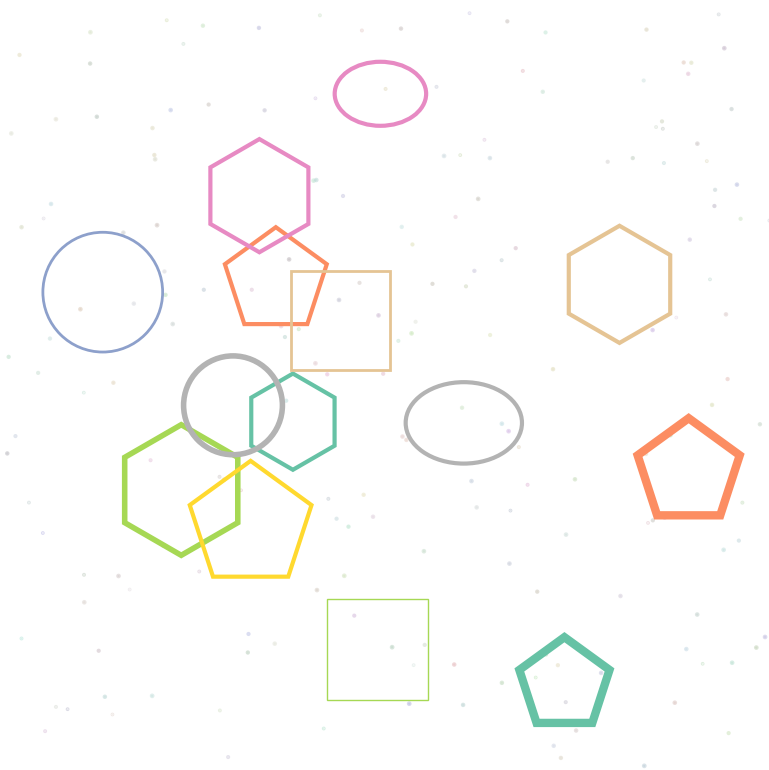[{"shape": "hexagon", "thickness": 1.5, "radius": 0.31, "center": [0.38, 0.452]}, {"shape": "pentagon", "thickness": 3, "radius": 0.31, "center": [0.733, 0.111]}, {"shape": "pentagon", "thickness": 3, "radius": 0.35, "center": [0.894, 0.387]}, {"shape": "pentagon", "thickness": 1.5, "radius": 0.35, "center": [0.358, 0.635]}, {"shape": "circle", "thickness": 1, "radius": 0.39, "center": [0.133, 0.621]}, {"shape": "hexagon", "thickness": 1.5, "radius": 0.37, "center": [0.337, 0.746]}, {"shape": "oval", "thickness": 1.5, "radius": 0.3, "center": [0.494, 0.878]}, {"shape": "hexagon", "thickness": 2, "radius": 0.42, "center": [0.235, 0.364]}, {"shape": "square", "thickness": 0.5, "radius": 0.33, "center": [0.491, 0.156]}, {"shape": "pentagon", "thickness": 1.5, "radius": 0.42, "center": [0.325, 0.318]}, {"shape": "square", "thickness": 1, "radius": 0.32, "center": [0.443, 0.583]}, {"shape": "hexagon", "thickness": 1.5, "radius": 0.38, "center": [0.805, 0.631]}, {"shape": "circle", "thickness": 2, "radius": 0.32, "center": [0.303, 0.474]}, {"shape": "oval", "thickness": 1.5, "radius": 0.38, "center": [0.602, 0.451]}]